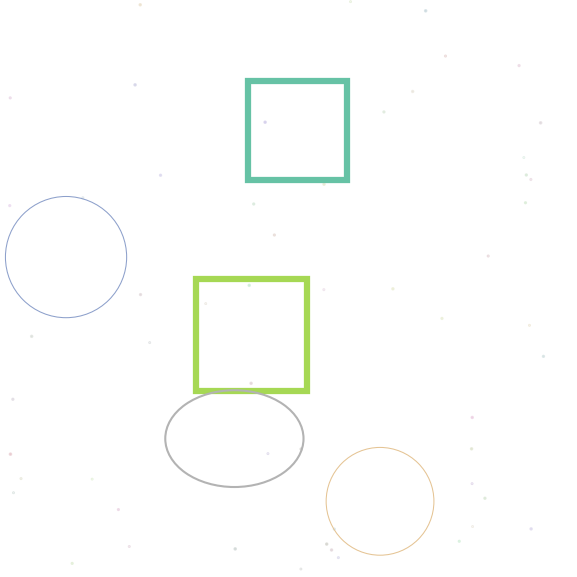[{"shape": "square", "thickness": 3, "radius": 0.43, "center": [0.516, 0.773]}, {"shape": "circle", "thickness": 0.5, "radius": 0.52, "center": [0.114, 0.554]}, {"shape": "square", "thickness": 3, "radius": 0.48, "center": [0.435, 0.419]}, {"shape": "circle", "thickness": 0.5, "radius": 0.47, "center": [0.658, 0.131]}, {"shape": "oval", "thickness": 1, "radius": 0.6, "center": [0.406, 0.24]}]